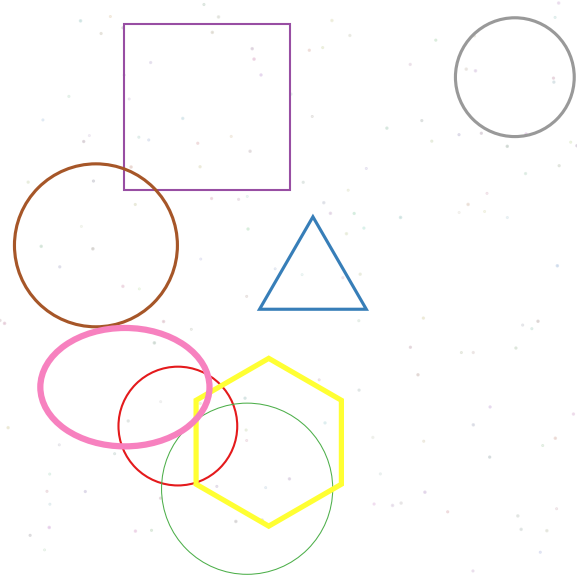[{"shape": "circle", "thickness": 1, "radius": 0.51, "center": [0.308, 0.261]}, {"shape": "triangle", "thickness": 1.5, "radius": 0.53, "center": [0.542, 0.517]}, {"shape": "circle", "thickness": 0.5, "radius": 0.74, "center": [0.428, 0.153]}, {"shape": "square", "thickness": 1, "radius": 0.72, "center": [0.358, 0.813]}, {"shape": "hexagon", "thickness": 2.5, "radius": 0.73, "center": [0.465, 0.233]}, {"shape": "circle", "thickness": 1.5, "radius": 0.71, "center": [0.166, 0.574]}, {"shape": "oval", "thickness": 3, "radius": 0.73, "center": [0.216, 0.329]}, {"shape": "circle", "thickness": 1.5, "radius": 0.51, "center": [0.891, 0.865]}]